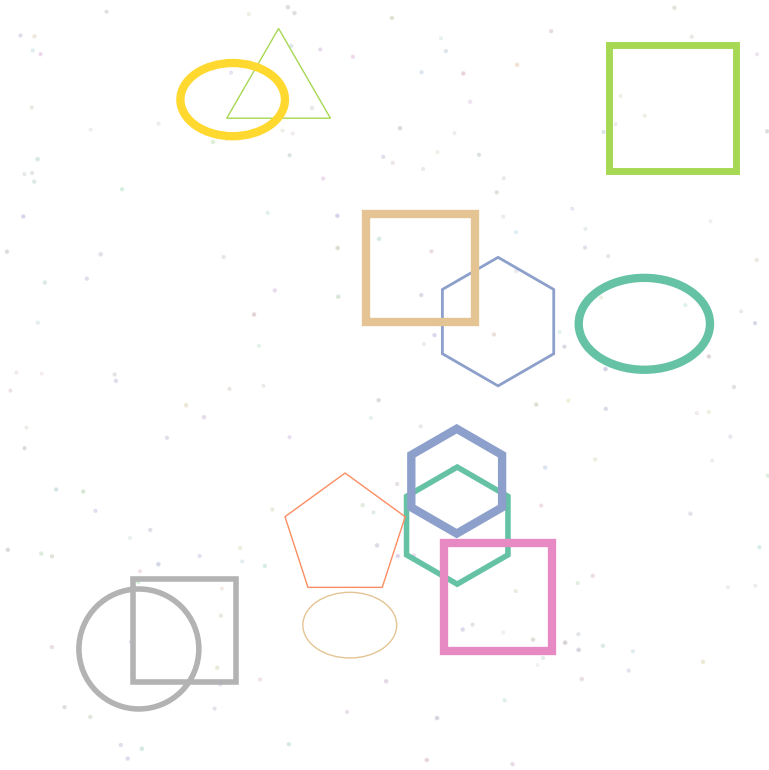[{"shape": "hexagon", "thickness": 2, "radius": 0.38, "center": [0.594, 0.317]}, {"shape": "oval", "thickness": 3, "radius": 0.43, "center": [0.837, 0.579]}, {"shape": "pentagon", "thickness": 0.5, "radius": 0.41, "center": [0.448, 0.304]}, {"shape": "hexagon", "thickness": 1, "radius": 0.42, "center": [0.647, 0.582]}, {"shape": "hexagon", "thickness": 3, "radius": 0.34, "center": [0.593, 0.375]}, {"shape": "square", "thickness": 3, "radius": 0.35, "center": [0.646, 0.224]}, {"shape": "triangle", "thickness": 0.5, "radius": 0.39, "center": [0.362, 0.885]}, {"shape": "square", "thickness": 2.5, "radius": 0.41, "center": [0.873, 0.86]}, {"shape": "oval", "thickness": 3, "radius": 0.34, "center": [0.302, 0.871]}, {"shape": "oval", "thickness": 0.5, "radius": 0.3, "center": [0.454, 0.188]}, {"shape": "square", "thickness": 3, "radius": 0.35, "center": [0.546, 0.653]}, {"shape": "square", "thickness": 2, "radius": 0.34, "center": [0.24, 0.181]}, {"shape": "circle", "thickness": 2, "radius": 0.39, "center": [0.18, 0.157]}]